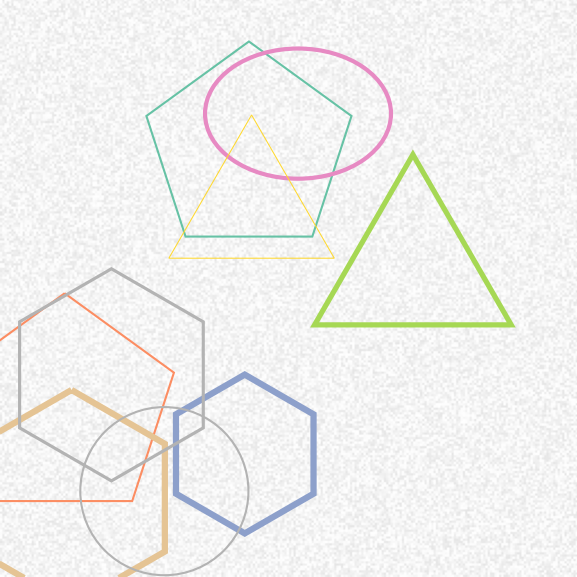[{"shape": "pentagon", "thickness": 1, "radius": 0.93, "center": [0.431, 0.741]}, {"shape": "pentagon", "thickness": 1, "radius": 0.99, "center": [0.112, 0.292]}, {"shape": "hexagon", "thickness": 3, "radius": 0.69, "center": [0.424, 0.213]}, {"shape": "oval", "thickness": 2, "radius": 0.81, "center": [0.516, 0.802]}, {"shape": "triangle", "thickness": 2.5, "radius": 0.98, "center": [0.715, 0.535]}, {"shape": "triangle", "thickness": 0.5, "radius": 0.83, "center": [0.436, 0.635]}, {"shape": "hexagon", "thickness": 3, "radius": 0.93, "center": [0.124, 0.137]}, {"shape": "hexagon", "thickness": 1.5, "radius": 0.92, "center": [0.193, 0.35]}, {"shape": "circle", "thickness": 1, "radius": 0.73, "center": [0.285, 0.149]}]